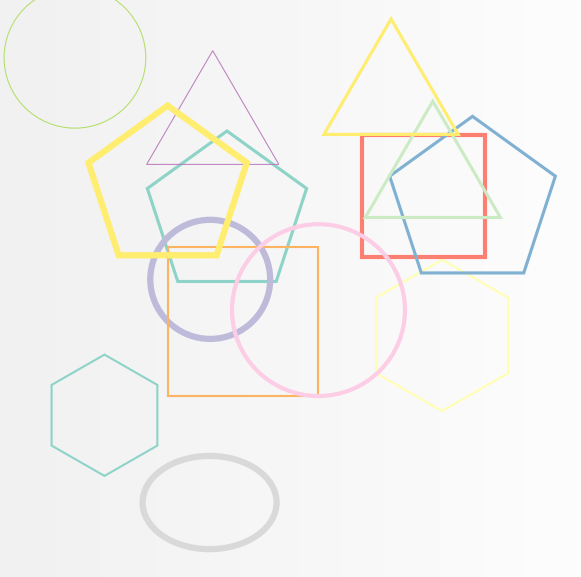[{"shape": "pentagon", "thickness": 1.5, "radius": 0.72, "center": [0.391, 0.628]}, {"shape": "hexagon", "thickness": 1, "radius": 0.53, "center": [0.18, 0.28]}, {"shape": "hexagon", "thickness": 1, "radius": 0.65, "center": [0.761, 0.418]}, {"shape": "circle", "thickness": 3, "radius": 0.52, "center": [0.362, 0.515]}, {"shape": "square", "thickness": 2, "radius": 0.53, "center": [0.729, 0.66]}, {"shape": "pentagon", "thickness": 1.5, "radius": 0.75, "center": [0.813, 0.648]}, {"shape": "square", "thickness": 1, "radius": 0.65, "center": [0.418, 0.442]}, {"shape": "circle", "thickness": 0.5, "radius": 0.61, "center": [0.129, 0.899]}, {"shape": "circle", "thickness": 2, "radius": 0.74, "center": [0.548, 0.462]}, {"shape": "oval", "thickness": 3, "radius": 0.58, "center": [0.361, 0.129]}, {"shape": "triangle", "thickness": 0.5, "radius": 0.66, "center": [0.366, 0.78]}, {"shape": "triangle", "thickness": 1.5, "radius": 0.67, "center": [0.745, 0.69]}, {"shape": "triangle", "thickness": 1.5, "radius": 0.67, "center": [0.673, 0.833]}, {"shape": "pentagon", "thickness": 3, "radius": 0.72, "center": [0.288, 0.673]}]